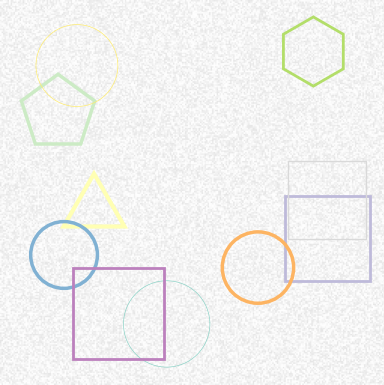[{"shape": "circle", "thickness": 0.5, "radius": 0.56, "center": [0.433, 0.159]}, {"shape": "triangle", "thickness": 3, "radius": 0.46, "center": [0.244, 0.457]}, {"shape": "square", "thickness": 2, "radius": 0.55, "center": [0.85, 0.38]}, {"shape": "circle", "thickness": 2.5, "radius": 0.43, "center": [0.166, 0.338]}, {"shape": "circle", "thickness": 2.5, "radius": 0.46, "center": [0.67, 0.305]}, {"shape": "hexagon", "thickness": 2, "radius": 0.45, "center": [0.814, 0.866]}, {"shape": "square", "thickness": 1, "radius": 0.51, "center": [0.848, 0.48]}, {"shape": "square", "thickness": 2, "radius": 0.59, "center": [0.309, 0.184]}, {"shape": "pentagon", "thickness": 2.5, "radius": 0.5, "center": [0.151, 0.707]}, {"shape": "circle", "thickness": 0.5, "radius": 0.53, "center": [0.2, 0.83]}]